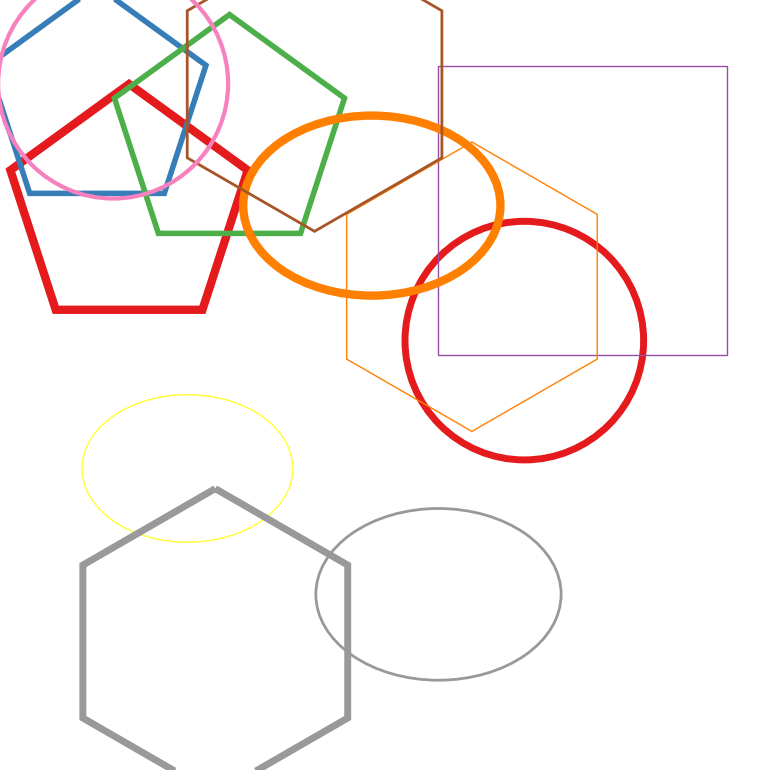[{"shape": "circle", "thickness": 2.5, "radius": 0.77, "center": [0.681, 0.558]}, {"shape": "pentagon", "thickness": 3, "radius": 0.81, "center": [0.168, 0.729]}, {"shape": "pentagon", "thickness": 2, "radius": 0.74, "center": [0.126, 0.869]}, {"shape": "pentagon", "thickness": 2, "radius": 0.79, "center": [0.298, 0.824]}, {"shape": "square", "thickness": 0.5, "radius": 0.94, "center": [0.757, 0.726]}, {"shape": "hexagon", "thickness": 0.5, "radius": 0.94, "center": [0.613, 0.628]}, {"shape": "oval", "thickness": 3, "radius": 0.84, "center": [0.483, 0.733]}, {"shape": "oval", "thickness": 0.5, "radius": 0.68, "center": [0.243, 0.392]}, {"shape": "hexagon", "thickness": 1, "radius": 0.95, "center": [0.409, 0.891]}, {"shape": "circle", "thickness": 1.5, "radius": 0.75, "center": [0.147, 0.892]}, {"shape": "hexagon", "thickness": 2.5, "radius": 0.99, "center": [0.28, 0.167]}, {"shape": "oval", "thickness": 1, "radius": 0.8, "center": [0.569, 0.228]}]